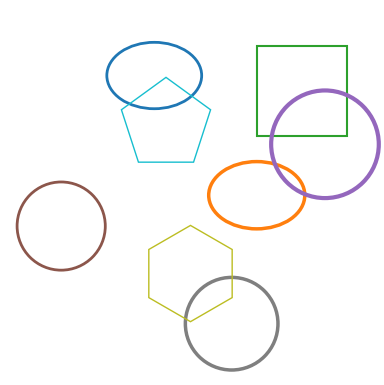[{"shape": "oval", "thickness": 2, "radius": 0.62, "center": [0.401, 0.804]}, {"shape": "oval", "thickness": 2.5, "radius": 0.62, "center": [0.667, 0.493]}, {"shape": "square", "thickness": 1.5, "radius": 0.58, "center": [0.785, 0.763]}, {"shape": "circle", "thickness": 3, "radius": 0.7, "center": [0.844, 0.625]}, {"shape": "circle", "thickness": 2, "radius": 0.57, "center": [0.159, 0.413]}, {"shape": "circle", "thickness": 2.5, "radius": 0.6, "center": [0.602, 0.159]}, {"shape": "hexagon", "thickness": 1, "radius": 0.62, "center": [0.495, 0.289]}, {"shape": "pentagon", "thickness": 1, "radius": 0.61, "center": [0.431, 0.677]}]